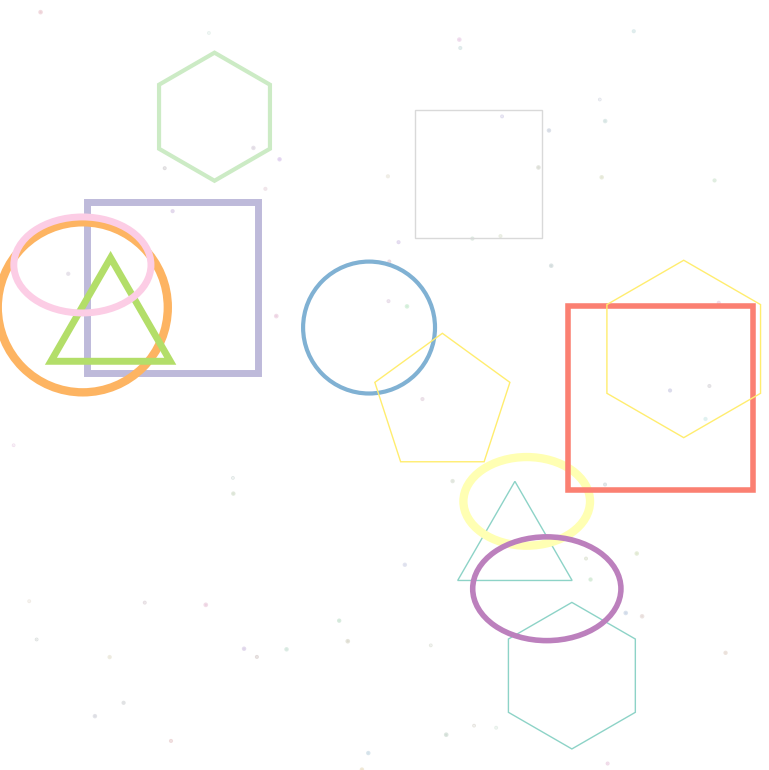[{"shape": "hexagon", "thickness": 0.5, "radius": 0.48, "center": [0.743, 0.122]}, {"shape": "triangle", "thickness": 0.5, "radius": 0.43, "center": [0.669, 0.289]}, {"shape": "oval", "thickness": 3, "radius": 0.41, "center": [0.684, 0.349]}, {"shape": "square", "thickness": 2.5, "radius": 0.56, "center": [0.224, 0.627]}, {"shape": "square", "thickness": 2, "radius": 0.6, "center": [0.858, 0.483]}, {"shape": "circle", "thickness": 1.5, "radius": 0.43, "center": [0.479, 0.575]}, {"shape": "circle", "thickness": 3, "radius": 0.55, "center": [0.108, 0.601]}, {"shape": "triangle", "thickness": 2.5, "radius": 0.45, "center": [0.144, 0.576]}, {"shape": "oval", "thickness": 2.5, "radius": 0.45, "center": [0.107, 0.656]}, {"shape": "square", "thickness": 0.5, "radius": 0.41, "center": [0.622, 0.774]}, {"shape": "oval", "thickness": 2, "radius": 0.48, "center": [0.71, 0.235]}, {"shape": "hexagon", "thickness": 1.5, "radius": 0.42, "center": [0.279, 0.848]}, {"shape": "hexagon", "thickness": 0.5, "radius": 0.58, "center": [0.888, 0.547]}, {"shape": "pentagon", "thickness": 0.5, "radius": 0.46, "center": [0.575, 0.475]}]